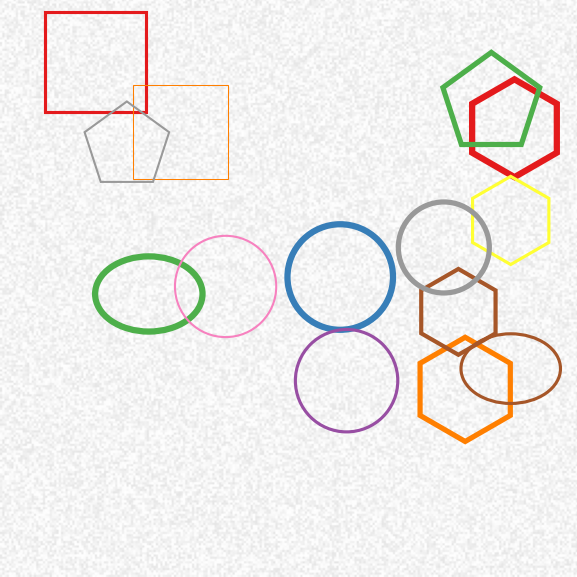[{"shape": "hexagon", "thickness": 3, "radius": 0.42, "center": [0.891, 0.777]}, {"shape": "square", "thickness": 1.5, "radius": 0.44, "center": [0.165, 0.892]}, {"shape": "circle", "thickness": 3, "radius": 0.46, "center": [0.589, 0.519]}, {"shape": "oval", "thickness": 3, "radius": 0.47, "center": [0.258, 0.49]}, {"shape": "pentagon", "thickness": 2.5, "radius": 0.44, "center": [0.851, 0.82]}, {"shape": "circle", "thickness": 1.5, "radius": 0.44, "center": [0.6, 0.34]}, {"shape": "square", "thickness": 0.5, "radius": 0.41, "center": [0.313, 0.771]}, {"shape": "hexagon", "thickness": 2.5, "radius": 0.45, "center": [0.806, 0.325]}, {"shape": "hexagon", "thickness": 1.5, "radius": 0.38, "center": [0.884, 0.617]}, {"shape": "hexagon", "thickness": 2, "radius": 0.37, "center": [0.794, 0.459]}, {"shape": "oval", "thickness": 1.5, "radius": 0.43, "center": [0.884, 0.361]}, {"shape": "circle", "thickness": 1, "radius": 0.44, "center": [0.391, 0.503]}, {"shape": "pentagon", "thickness": 1, "radius": 0.38, "center": [0.22, 0.746]}, {"shape": "circle", "thickness": 2.5, "radius": 0.39, "center": [0.769, 0.571]}]